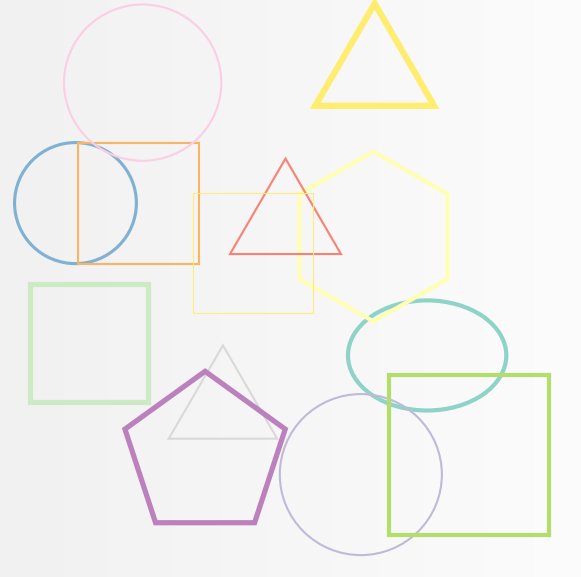[{"shape": "oval", "thickness": 2, "radius": 0.68, "center": [0.735, 0.384]}, {"shape": "hexagon", "thickness": 2, "radius": 0.74, "center": [0.642, 0.59]}, {"shape": "circle", "thickness": 1, "radius": 0.7, "center": [0.621, 0.177]}, {"shape": "triangle", "thickness": 1, "radius": 0.55, "center": [0.491, 0.614]}, {"shape": "circle", "thickness": 1.5, "radius": 0.52, "center": [0.13, 0.647]}, {"shape": "square", "thickness": 1, "radius": 0.52, "center": [0.238, 0.647]}, {"shape": "square", "thickness": 2, "radius": 0.69, "center": [0.807, 0.212]}, {"shape": "circle", "thickness": 1, "radius": 0.68, "center": [0.245, 0.856]}, {"shape": "triangle", "thickness": 1, "radius": 0.54, "center": [0.384, 0.293]}, {"shape": "pentagon", "thickness": 2.5, "radius": 0.72, "center": [0.353, 0.211]}, {"shape": "square", "thickness": 2.5, "radius": 0.51, "center": [0.153, 0.405]}, {"shape": "square", "thickness": 0.5, "radius": 0.52, "center": [0.435, 0.561]}, {"shape": "triangle", "thickness": 3, "radius": 0.59, "center": [0.645, 0.875]}]